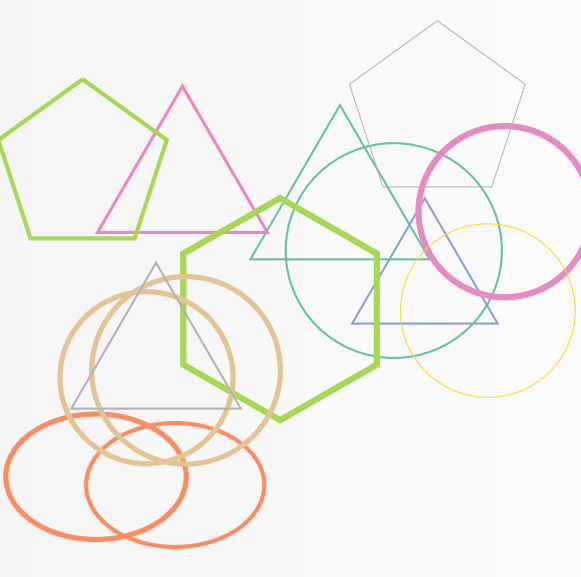[{"shape": "circle", "thickness": 1, "radius": 0.93, "center": [0.677, 0.565]}, {"shape": "triangle", "thickness": 1, "radius": 0.89, "center": [0.585, 0.639]}, {"shape": "oval", "thickness": 2, "radius": 0.77, "center": [0.301, 0.159]}, {"shape": "oval", "thickness": 2.5, "radius": 0.78, "center": [0.165, 0.174]}, {"shape": "triangle", "thickness": 1, "radius": 0.72, "center": [0.731, 0.511]}, {"shape": "circle", "thickness": 3, "radius": 0.74, "center": [0.868, 0.633]}, {"shape": "triangle", "thickness": 1.5, "radius": 0.84, "center": [0.314, 0.681]}, {"shape": "pentagon", "thickness": 2, "radius": 0.76, "center": [0.142, 0.71]}, {"shape": "hexagon", "thickness": 3, "radius": 0.96, "center": [0.482, 0.464]}, {"shape": "circle", "thickness": 0.5, "radius": 0.75, "center": [0.839, 0.461]}, {"shape": "circle", "thickness": 2.5, "radius": 0.81, "center": [0.32, 0.358]}, {"shape": "circle", "thickness": 2.5, "radius": 0.74, "center": [0.252, 0.345]}, {"shape": "triangle", "thickness": 1, "radius": 0.84, "center": [0.268, 0.376]}, {"shape": "pentagon", "thickness": 0.5, "radius": 0.8, "center": [0.752, 0.804]}]